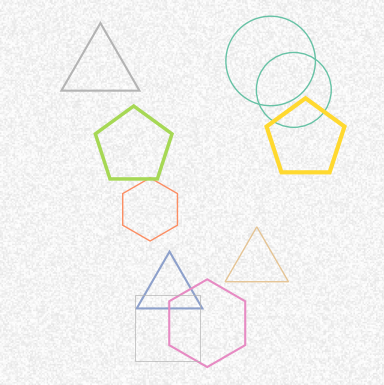[{"shape": "circle", "thickness": 1, "radius": 0.49, "center": [0.763, 0.767]}, {"shape": "circle", "thickness": 1, "radius": 0.58, "center": [0.703, 0.842]}, {"shape": "hexagon", "thickness": 1, "radius": 0.41, "center": [0.39, 0.456]}, {"shape": "triangle", "thickness": 1.5, "radius": 0.49, "center": [0.44, 0.248]}, {"shape": "hexagon", "thickness": 1.5, "radius": 0.57, "center": [0.538, 0.161]}, {"shape": "pentagon", "thickness": 2.5, "radius": 0.52, "center": [0.347, 0.62]}, {"shape": "pentagon", "thickness": 3, "radius": 0.53, "center": [0.794, 0.638]}, {"shape": "triangle", "thickness": 1, "radius": 0.48, "center": [0.667, 0.316]}, {"shape": "square", "thickness": 0.5, "radius": 0.43, "center": [0.435, 0.148]}, {"shape": "triangle", "thickness": 1.5, "radius": 0.59, "center": [0.261, 0.823]}]